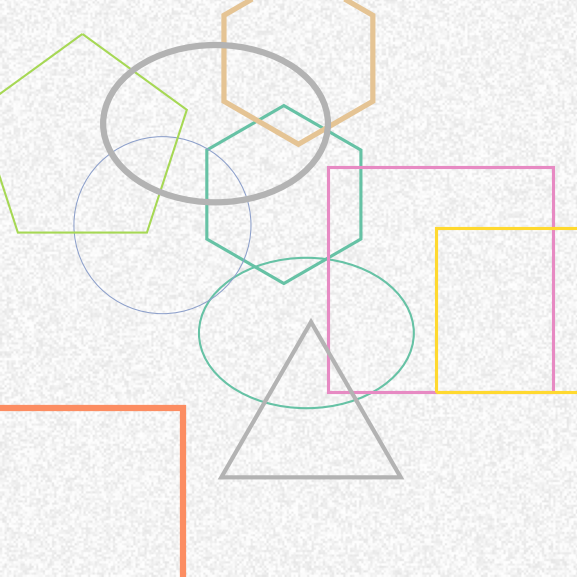[{"shape": "hexagon", "thickness": 1.5, "radius": 0.77, "center": [0.492, 0.662]}, {"shape": "oval", "thickness": 1, "radius": 0.93, "center": [0.531, 0.423]}, {"shape": "square", "thickness": 3, "radius": 0.8, "center": [0.157, 0.133]}, {"shape": "circle", "thickness": 0.5, "radius": 0.77, "center": [0.281, 0.609]}, {"shape": "square", "thickness": 1.5, "radius": 0.97, "center": [0.763, 0.515]}, {"shape": "pentagon", "thickness": 1, "radius": 0.95, "center": [0.143, 0.75]}, {"shape": "square", "thickness": 1.5, "radius": 0.71, "center": [0.896, 0.462]}, {"shape": "hexagon", "thickness": 2.5, "radius": 0.74, "center": [0.517, 0.898]}, {"shape": "oval", "thickness": 3, "radius": 0.97, "center": [0.373, 0.785]}, {"shape": "triangle", "thickness": 2, "radius": 0.9, "center": [0.539, 0.262]}]